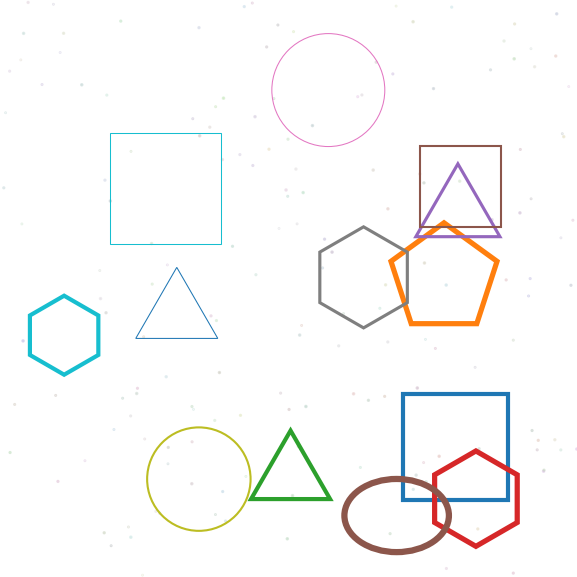[{"shape": "square", "thickness": 2, "radius": 0.46, "center": [0.789, 0.225]}, {"shape": "triangle", "thickness": 0.5, "radius": 0.41, "center": [0.306, 0.454]}, {"shape": "pentagon", "thickness": 2.5, "radius": 0.48, "center": [0.769, 0.517]}, {"shape": "triangle", "thickness": 2, "radius": 0.4, "center": [0.503, 0.174]}, {"shape": "hexagon", "thickness": 2.5, "radius": 0.41, "center": [0.824, 0.136]}, {"shape": "triangle", "thickness": 1.5, "radius": 0.42, "center": [0.793, 0.631]}, {"shape": "oval", "thickness": 3, "radius": 0.45, "center": [0.687, 0.106]}, {"shape": "square", "thickness": 1, "radius": 0.35, "center": [0.797, 0.677]}, {"shape": "circle", "thickness": 0.5, "radius": 0.49, "center": [0.569, 0.843]}, {"shape": "hexagon", "thickness": 1.5, "radius": 0.44, "center": [0.63, 0.519]}, {"shape": "circle", "thickness": 1, "radius": 0.45, "center": [0.344, 0.169]}, {"shape": "square", "thickness": 0.5, "radius": 0.48, "center": [0.286, 0.673]}, {"shape": "hexagon", "thickness": 2, "radius": 0.34, "center": [0.111, 0.419]}]